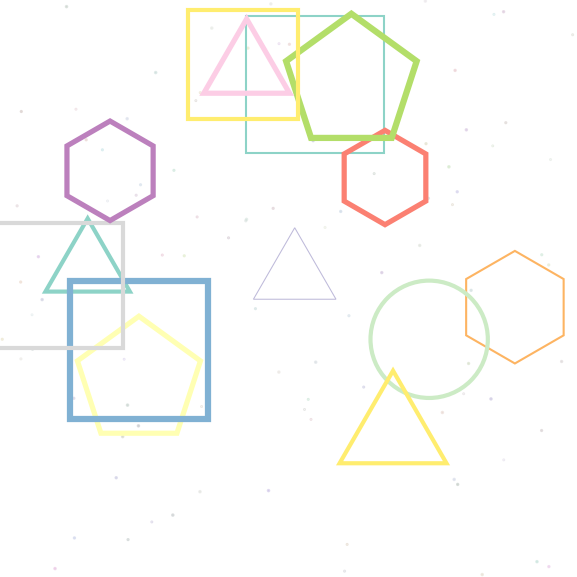[{"shape": "square", "thickness": 1, "radius": 0.6, "center": [0.545, 0.853]}, {"shape": "triangle", "thickness": 2, "radius": 0.42, "center": [0.152, 0.536]}, {"shape": "pentagon", "thickness": 2.5, "radius": 0.56, "center": [0.241, 0.34]}, {"shape": "triangle", "thickness": 0.5, "radius": 0.41, "center": [0.51, 0.522]}, {"shape": "hexagon", "thickness": 2.5, "radius": 0.41, "center": [0.667, 0.692]}, {"shape": "square", "thickness": 3, "radius": 0.6, "center": [0.241, 0.393]}, {"shape": "hexagon", "thickness": 1, "radius": 0.49, "center": [0.892, 0.467]}, {"shape": "pentagon", "thickness": 3, "radius": 0.59, "center": [0.608, 0.856]}, {"shape": "triangle", "thickness": 2.5, "radius": 0.43, "center": [0.427, 0.881]}, {"shape": "square", "thickness": 2, "radius": 0.54, "center": [0.104, 0.504]}, {"shape": "hexagon", "thickness": 2.5, "radius": 0.43, "center": [0.191, 0.703]}, {"shape": "circle", "thickness": 2, "radius": 0.51, "center": [0.743, 0.412]}, {"shape": "square", "thickness": 2, "radius": 0.47, "center": [0.421, 0.888]}, {"shape": "triangle", "thickness": 2, "radius": 0.53, "center": [0.681, 0.25]}]